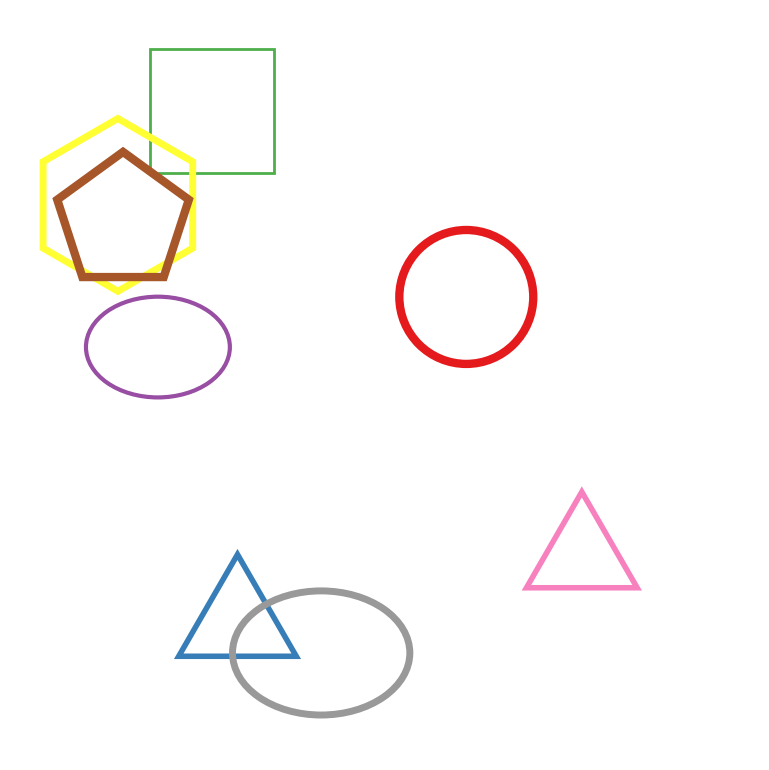[{"shape": "circle", "thickness": 3, "radius": 0.43, "center": [0.606, 0.614]}, {"shape": "triangle", "thickness": 2, "radius": 0.44, "center": [0.308, 0.192]}, {"shape": "square", "thickness": 1, "radius": 0.4, "center": [0.275, 0.856]}, {"shape": "oval", "thickness": 1.5, "radius": 0.47, "center": [0.205, 0.549]}, {"shape": "hexagon", "thickness": 2.5, "radius": 0.56, "center": [0.153, 0.734]}, {"shape": "pentagon", "thickness": 3, "radius": 0.45, "center": [0.16, 0.713]}, {"shape": "triangle", "thickness": 2, "radius": 0.42, "center": [0.756, 0.278]}, {"shape": "oval", "thickness": 2.5, "radius": 0.58, "center": [0.417, 0.152]}]